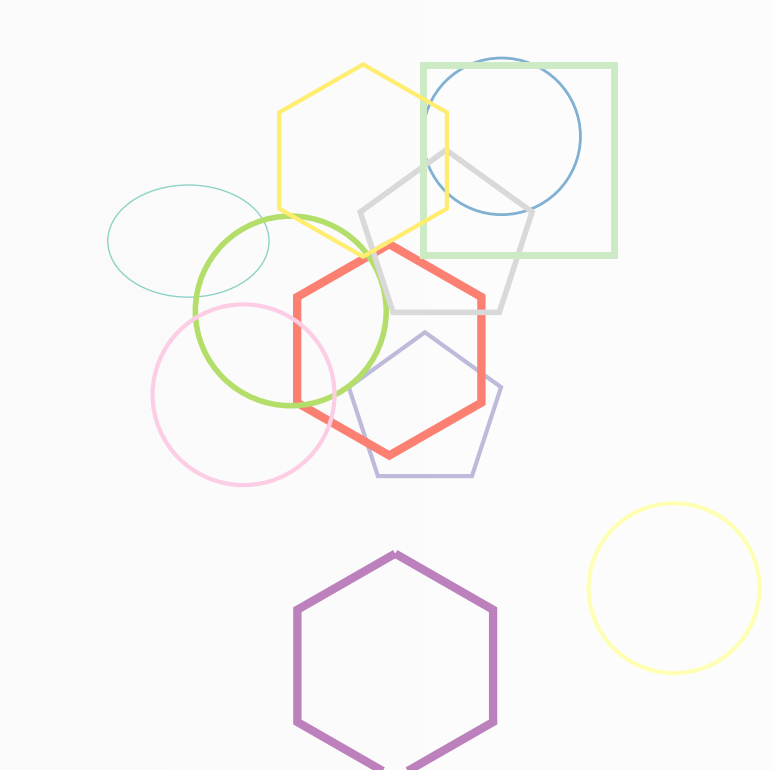[{"shape": "oval", "thickness": 0.5, "radius": 0.52, "center": [0.243, 0.687]}, {"shape": "circle", "thickness": 1.5, "radius": 0.55, "center": [0.87, 0.236]}, {"shape": "pentagon", "thickness": 1.5, "radius": 0.52, "center": [0.548, 0.465]}, {"shape": "hexagon", "thickness": 3, "radius": 0.69, "center": [0.502, 0.546]}, {"shape": "circle", "thickness": 1, "radius": 0.51, "center": [0.647, 0.823]}, {"shape": "circle", "thickness": 2, "radius": 0.62, "center": [0.375, 0.596]}, {"shape": "circle", "thickness": 1.5, "radius": 0.59, "center": [0.314, 0.487]}, {"shape": "pentagon", "thickness": 2, "radius": 0.58, "center": [0.576, 0.689]}, {"shape": "hexagon", "thickness": 3, "radius": 0.73, "center": [0.51, 0.135]}, {"shape": "square", "thickness": 2.5, "radius": 0.62, "center": [0.669, 0.792]}, {"shape": "hexagon", "thickness": 1.5, "radius": 0.62, "center": [0.468, 0.792]}]